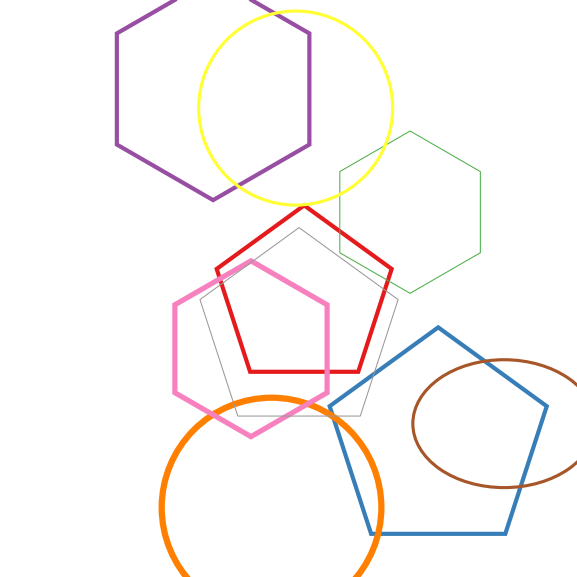[{"shape": "pentagon", "thickness": 2, "radius": 0.8, "center": [0.527, 0.484]}, {"shape": "pentagon", "thickness": 2, "radius": 0.99, "center": [0.759, 0.235]}, {"shape": "hexagon", "thickness": 0.5, "radius": 0.7, "center": [0.71, 0.632]}, {"shape": "hexagon", "thickness": 2, "radius": 0.96, "center": [0.369, 0.845]}, {"shape": "circle", "thickness": 3, "radius": 0.95, "center": [0.47, 0.12]}, {"shape": "circle", "thickness": 1.5, "radius": 0.84, "center": [0.512, 0.812]}, {"shape": "oval", "thickness": 1.5, "radius": 0.79, "center": [0.873, 0.266]}, {"shape": "hexagon", "thickness": 2.5, "radius": 0.76, "center": [0.435, 0.395]}, {"shape": "pentagon", "thickness": 0.5, "radius": 0.9, "center": [0.518, 0.425]}]